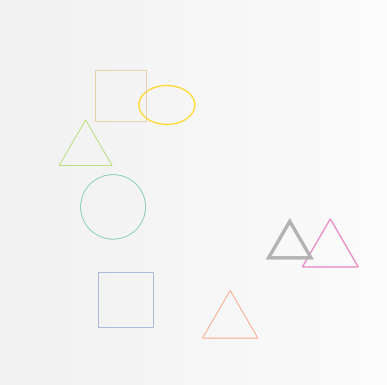[{"shape": "circle", "thickness": 0.5, "radius": 0.42, "center": [0.292, 0.463]}, {"shape": "triangle", "thickness": 0.5, "radius": 0.41, "center": [0.594, 0.163]}, {"shape": "square", "thickness": 0.5, "radius": 0.36, "center": [0.324, 0.222]}, {"shape": "triangle", "thickness": 1, "radius": 0.42, "center": [0.852, 0.348]}, {"shape": "triangle", "thickness": 0.5, "radius": 0.4, "center": [0.221, 0.61]}, {"shape": "oval", "thickness": 1, "radius": 0.36, "center": [0.431, 0.727]}, {"shape": "square", "thickness": 0.5, "radius": 0.33, "center": [0.311, 0.751]}, {"shape": "triangle", "thickness": 2.5, "radius": 0.32, "center": [0.748, 0.362]}]